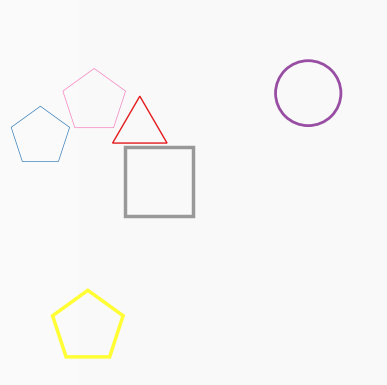[{"shape": "triangle", "thickness": 1, "radius": 0.41, "center": [0.361, 0.669]}, {"shape": "pentagon", "thickness": 0.5, "radius": 0.4, "center": [0.104, 0.645]}, {"shape": "circle", "thickness": 2, "radius": 0.42, "center": [0.795, 0.758]}, {"shape": "pentagon", "thickness": 2.5, "radius": 0.48, "center": [0.227, 0.15]}, {"shape": "pentagon", "thickness": 0.5, "radius": 0.43, "center": [0.243, 0.737]}, {"shape": "square", "thickness": 2.5, "radius": 0.44, "center": [0.41, 0.528]}]